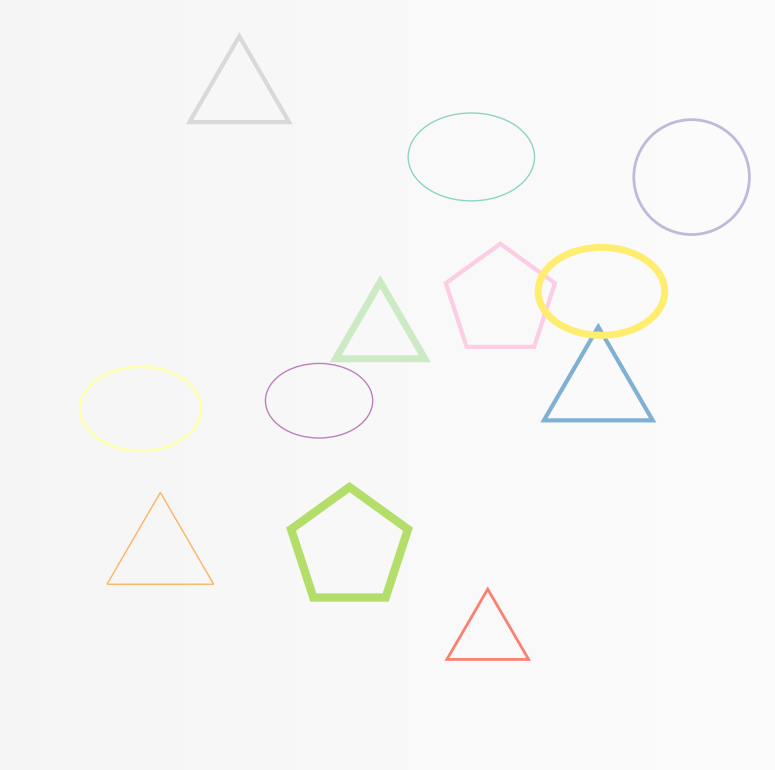[{"shape": "oval", "thickness": 0.5, "radius": 0.41, "center": [0.608, 0.796]}, {"shape": "oval", "thickness": 1, "radius": 0.39, "center": [0.182, 0.469]}, {"shape": "circle", "thickness": 1, "radius": 0.37, "center": [0.892, 0.77]}, {"shape": "triangle", "thickness": 1, "radius": 0.3, "center": [0.629, 0.174]}, {"shape": "triangle", "thickness": 1.5, "radius": 0.4, "center": [0.772, 0.495]}, {"shape": "triangle", "thickness": 0.5, "radius": 0.4, "center": [0.207, 0.281]}, {"shape": "pentagon", "thickness": 3, "radius": 0.4, "center": [0.451, 0.288]}, {"shape": "pentagon", "thickness": 1.5, "radius": 0.37, "center": [0.646, 0.609]}, {"shape": "triangle", "thickness": 1.5, "radius": 0.37, "center": [0.309, 0.879]}, {"shape": "oval", "thickness": 0.5, "radius": 0.35, "center": [0.412, 0.48]}, {"shape": "triangle", "thickness": 2.5, "radius": 0.33, "center": [0.491, 0.567]}, {"shape": "oval", "thickness": 2.5, "radius": 0.41, "center": [0.776, 0.622]}]